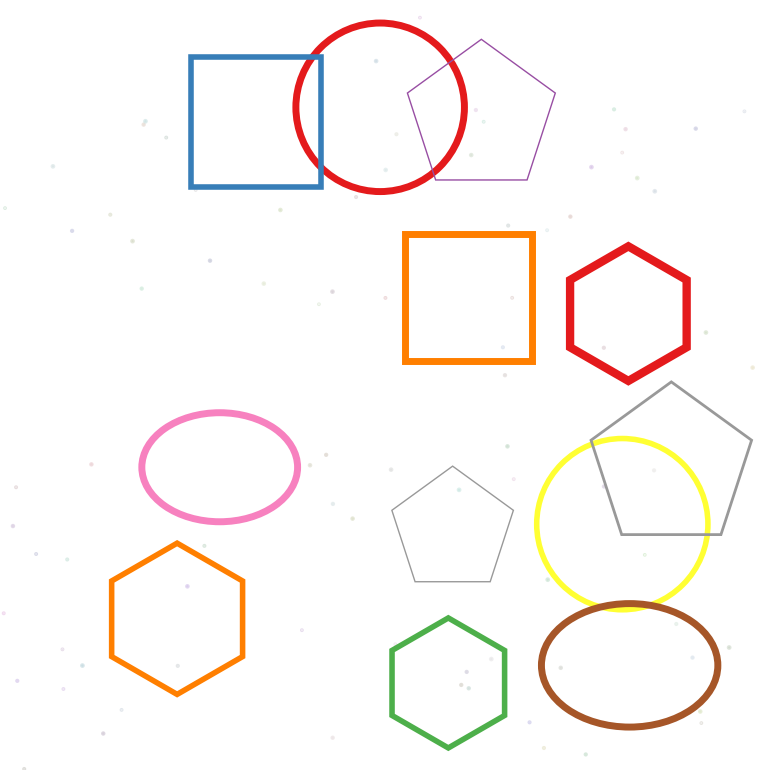[{"shape": "hexagon", "thickness": 3, "radius": 0.44, "center": [0.816, 0.593]}, {"shape": "circle", "thickness": 2.5, "radius": 0.55, "center": [0.494, 0.861]}, {"shape": "square", "thickness": 2, "radius": 0.42, "center": [0.333, 0.842]}, {"shape": "hexagon", "thickness": 2, "radius": 0.42, "center": [0.582, 0.113]}, {"shape": "pentagon", "thickness": 0.5, "radius": 0.5, "center": [0.625, 0.848]}, {"shape": "square", "thickness": 2.5, "radius": 0.41, "center": [0.609, 0.614]}, {"shape": "hexagon", "thickness": 2, "radius": 0.49, "center": [0.23, 0.196]}, {"shape": "circle", "thickness": 2, "radius": 0.56, "center": [0.808, 0.319]}, {"shape": "oval", "thickness": 2.5, "radius": 0.57, "center": [0.818, 0.136]}, {"shape": "oval", "thickness": 2.5, "radius": 0.51, "center": [0.285, 0.393]}, {"shape": "pentagon", "thickness": 0.5, "radius": 0.41, "center": [0.588, 0.312]}, {"shape": "pentagon", "thickness": 1, "radius": 0.55, "center": [0.872, 0.394]}]